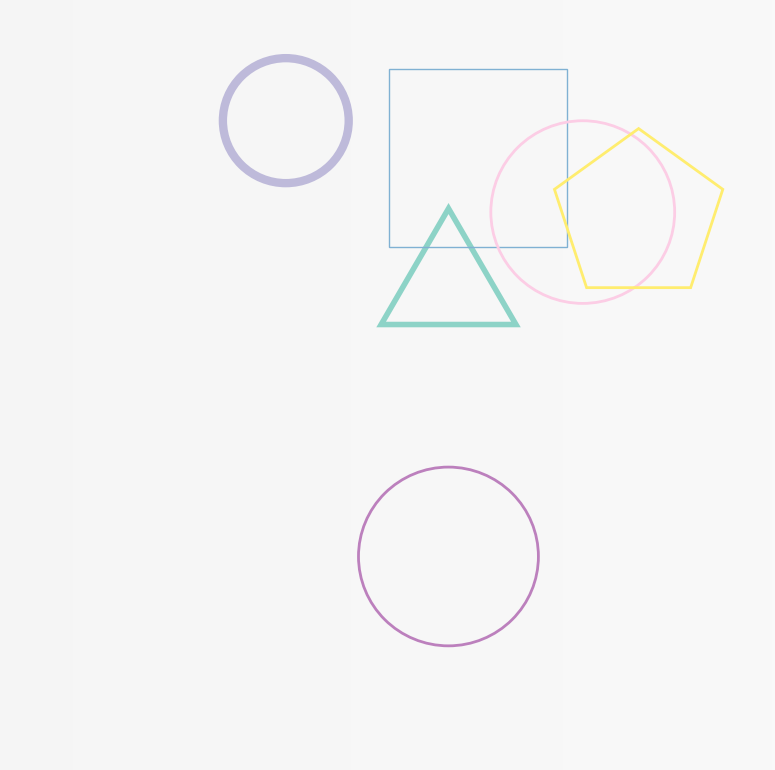[{"shape": "triangle", "thickness": 2, "radius": 0.5, "center": [0.579, 0.629]}, {"shape": "circle", "thickness": 3, "radius": 0.41, "center": [0.369, 0.843]}, {"shape": "square", "thickness": 0.5, "radius": 0.58, "center": [0.616, 0.795]}, {"shape": "circle", "thickness": 1, "radius": 0.59, "center": [0.752, 0.725]}, {"shape": "circle", "thickness": 1, "radius": 0.58, "center": [0.579, 0.277]}, {"shape": "pentagon", "thickness": 1, "radius": 0.57, "center": [0.824, 0.719]}]